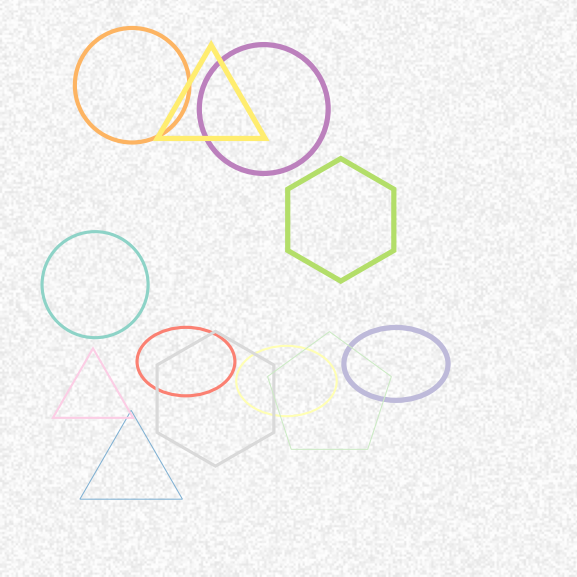[{"shape": "circle", "thickness": 1.5, "radius": 0.46, "center": [0.165, 0.506]}, {"shape": "oval", "thickness": 1, "radius": 0.44, "center": [0.496, 0.339]}, {"shape": "oval", "thickness": 2.5, "radius": 0.45, "center": [0.686, 0.369]}, {"shape": "oval", "thickness": 1.5, "radius": 0.42, "center": [0.322, 0.373]}, {"shape": "triangle", "thickness": 0.5, "radius": 0.51, "center": [0.227, 0.186]}, {"shape": "circle", "thickness": 2, "radius": 0.5, "center": [0.229, 0.852]}, {"shape": "hexagon", "thickness": 2.5, "radius": 0.53, "center": [0.59, 0.618]}, {"shape": "triangle", "thickness": 1, "radius": 0.4, "center": [0.161, 0.316]}, {"shape": "hexagon", "thickness": 1.5, "radius": 0.58, "center": [0.373, 0.309]}, {"shape": "circle", "thickness": 2.5, "radius": 0.56, "center": [0.457, 0.81]}, {"shape": "pentagon", "thickness": 0.5, "radius": 0.56, "center": [0.57, 0.312]}, {"shape": "triangle", "thickness": 2.5, "radius": 0.54, "center": [0.366, 0.813]}]